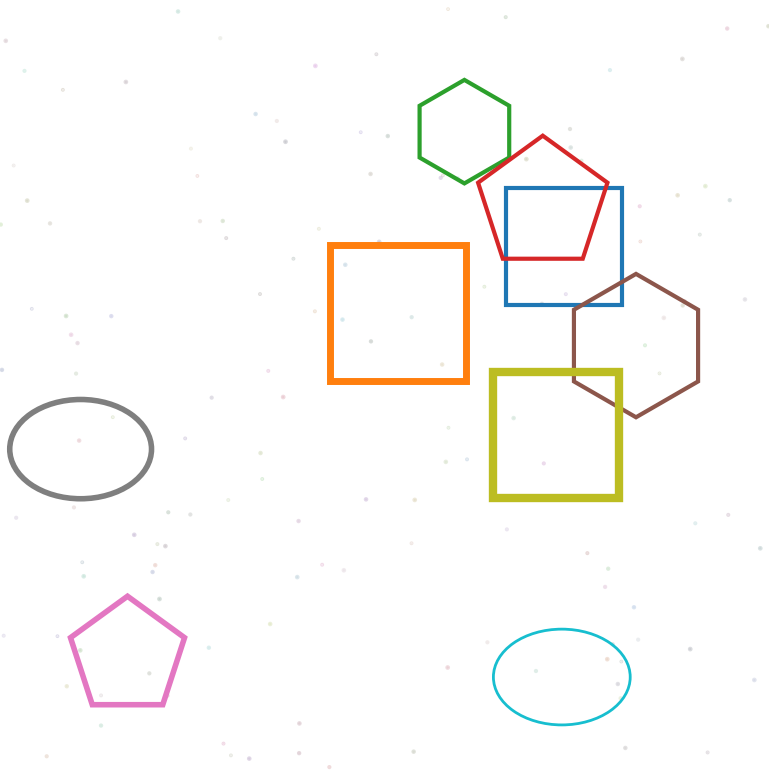[{"shape": "square", "thickness": 1.5, "radius": 0.38, "center": [0.732, 0.68]}, {"shape": "square", "thickness": 2.5, "radius": 0.44, "center": [0.517, 0.593]}, {"shape": "hexagon", "thickness": 1.5, "radius": 0.34, "center": [0.603, 0.829]}, {"shape": "pentagon", "thickness": 1.5, "radius": 0.44, "center": [0.705, 0.735]}, {"shape": "hexagon", "thickness": 1.5, "radius": 0.47, "center": [0.826, 0.551]}, {"shape": "pentagon", "thickness": 2, "radius": 0.39, "center": [0.166, 0.148]}, {"shape": "oval", "thickness": 2, "radius": 0.46, "center": [0.105, 0.417]}, {"shape": "square", "thickness": 3, "radius": 0.41, "center": [0.722, 0.435]}, {"shape": "oval", "thickness": 1, "radius": 0.44, "center": [0.73, 0.121]}]